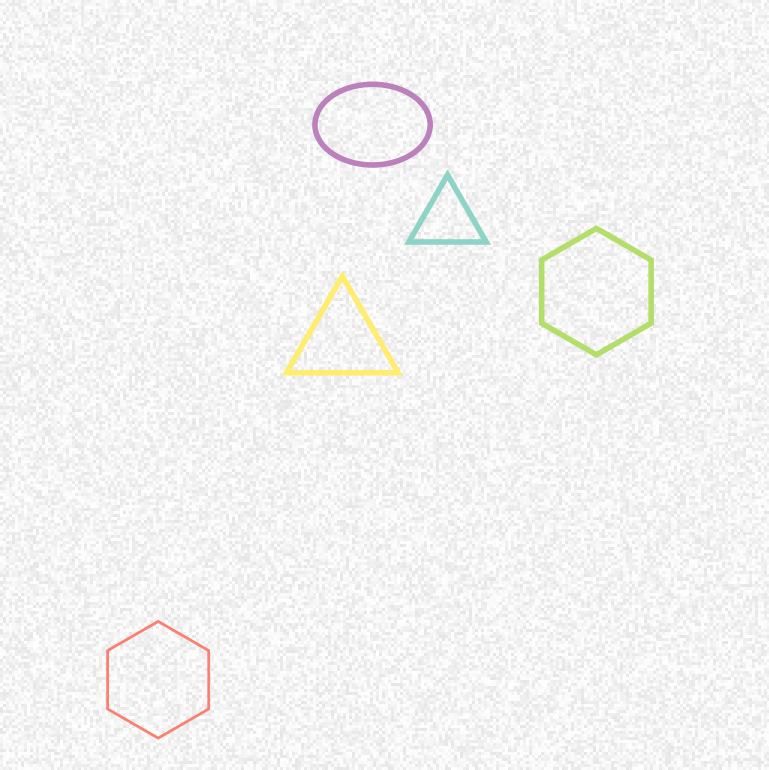[{"shape": "triangle", "thickness": 2, "radius": 0.29, "center": [0.581, 0.715]}, {"shape": "hexagon", "thickness": 1, "radius": 0.38, "center": [0.205, 0.117]}, {"shape": "hexagon", "thickness": 2, "radius": 0.41, "center": [0.775, 0.621]}, {"shape": "oval", "thickness": 2, "radius": 0.37, "center": [0.484, 0.838]}, {"shape": "triangle", "thickness": 2, "radius": 0.42, "center": [0.445, 0.558]}]